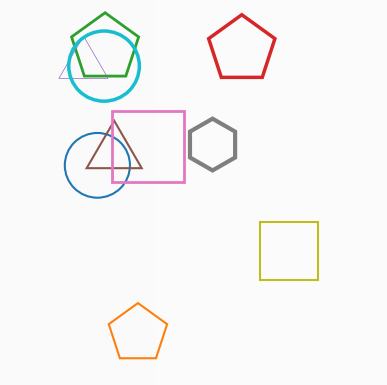[{"shape": "circle", "thickness": 1.5, "radius": 0.42, "center": [0.251, 0.571]}, {"shape": "pentagon", "thickness": 1.5, "radius": 0.4, "center": [0.356, 0.134]}, {"shape": "pentagon", "thickness": 2, "radius": 0.46, "center": [0.271, 0.876]}, {"shape": "pentagon", "thickness": 2.5, "radius": 0.45, "center": [0.624, 0.872]}, {"shape": "triangle", "thickness": 0.5, "radius": 0.37, "center": [0.216, 0.833]}, {"shape": "triangle", "thickness": 1.5, "radius": 0.41, "center": [0.295, 0.604]}, {"shape": "square", "thickness": 2, "radius": 0.46, "center": [0.382, 0.62]}, {"shape": "hexagon", "thickness": 3, "radius": 0.34, "center": [0.549, 0.625]}, {"shape": "square", "thickness": 1.5, "radius": 0.37, "center": [0.746, 0.348]}, {"shape": "circle", "thickness": 2.5, "radius": 0.46, "center": [0.269, 0.828]}]